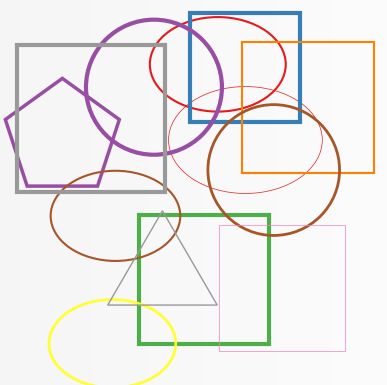[{"shape": "oval", "thickness": 0.5, "radius": 0.99, "center": [0.633, 0.636]}, {"shape": "oval", "thickness": 1.5, "radius": 0.88, "center": [0.562, 0.833]}, {"shape": "square", "thickness": 3, "radius": 0.71, "center": [0.631, 0.824]}, {"shape": "square", "thickness": 3, "radius": 0.84, "center": [0.526, 0.274]}, {"shape": "pentagon", "thickness": 2.5, "radius": 0.77, "center": [0.161, 0.642]}, {"shape": "circle", "thickness": 3, "radius": 0.88, "center": [0.397, 0.774]}, {"shape": "square", "thickness": 1.5, "radius": 0.85, "center": [0.794, 0.72]}, {"shape": "oval", "thickness": 2, "radius": 0.82, "center": [0.29, 0.108]}, {"shape": "oval", "thickness": 1.5, "radius": 0.84, "center": [0.298, 0.439]}, {"shape": "circle", "thickness": 2, "radius": 0.85, "center": [0.706, 0.558]}, {"shape": "square", "thickness": 0.5, "radius": 0.81, "center": [0.727, 0.252]}, {"shape": "square", "thickness": 3, "radius": 0.96, "center": [0.235, 0.692]}, {"shape": "triangle", "thickness": 1, "radius": 0.82, "center": [0.419, 0.289]}]